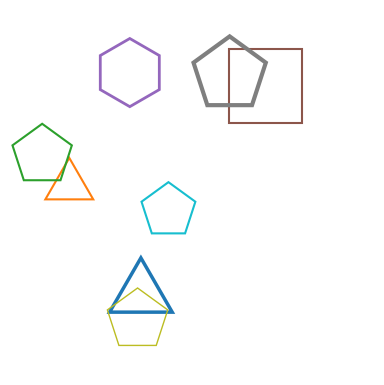[{"shape": "triangle", "thickness": 2.5, "radius": 0.47, "center": [0.366, 0.236]}, {"shape": "triangle", "thickness": 1.5, "radius": 0.36, "center": [0.18, 0.518]}, {"shape": "pentagon", "thickness": 1.5, "radius": 0.41, "center": [0.11, 0.597]}, {"shape": "hexagon", "thickness": 2, "radius": 0.44, "center": [0.337, 0.811]}, {"shape": "square", "thickness": 1.5, "radius": 0.47, "center": [0.69, 0.777]}, {"shape": "pentagon", "thickness": 3, "radius": 0.49, "center": [0.597, 0.807]}, {"shape": "pentagon", "thickness": 1, "radius": 0.41, "center": [0.357, 0.17]}, {"shape": "pentagon", "thickness": 1.5, "radius": 0.37, "center": [0.438, 0.453]}]